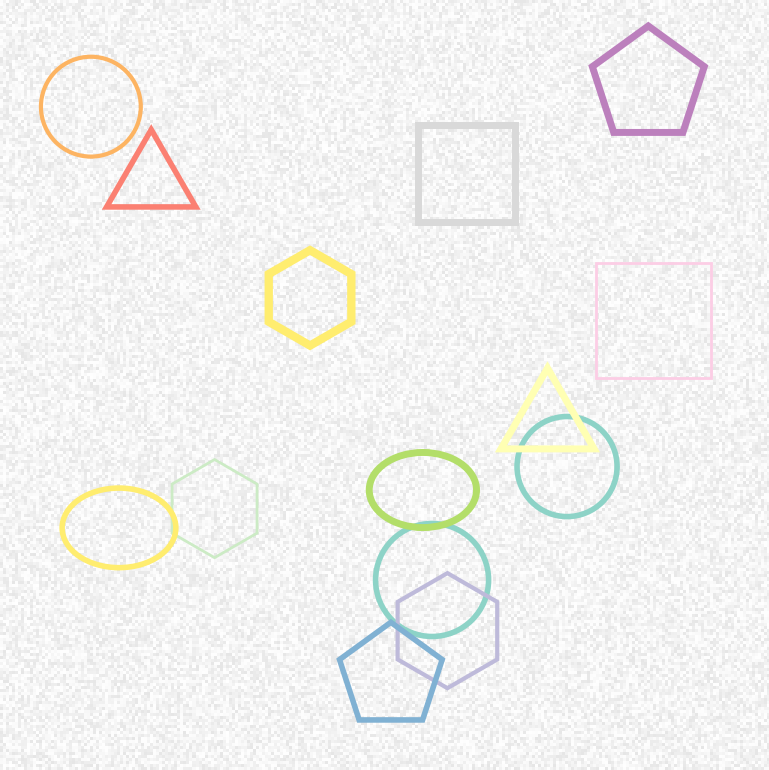[{"shape": "circle", "thickness": 2, "radius": 0.37, "center": [0.561, 0.247]}, {"shape": "circle", "thickness": 2, "radius": 0.32, "center": [0.736, 0.394]}, {"shape": "triangle", "thickness": 2.5, "radius": 0.35, "center": [0.711, 0.452]}, {"shape": "hexagon", "thickness": 1.5, "radius": 0.37, "center": [0.581, 0.181]}, {"shape": "triangle", "thickness": 2, "radius": 0.33, "center": [0.196, 0.765]}, {"shape": "pentagon", "thickness": 2, "radius": 0.35, "center": [0.508, 0.122]}, {"shape": "circle", "thickness": 1.5, "radius": 0.32, "center": [0.118, 0.861]}, {"shape": "oval", "thickness": 2.5, "radius": 0.35, "center": [0.549, 0.364]}, {"shape": "square", "thickness": 1, "radius": 0.37, "center": [0.849, 0.584]}, {"shape": "square", "thickness": 2.5, "radius": 0.31, "center": [0.606, 0.775]}, {"shape": "pentagon", "thickness": 2.5, "radius": 0.38, "center": [0.842, 0.89]}, {"shape": "hexagon", "thickness": 1, "radius": 0.32, "center": [0.279, 0.339]}, {"shape": "oval", "thickness": 2, "radius": 0.37, "center": [0.155, 0.314]}, {"shape": "hexagon", "thickness": 3, "radius": 0.31, "center": [0.403, 0.613]}]